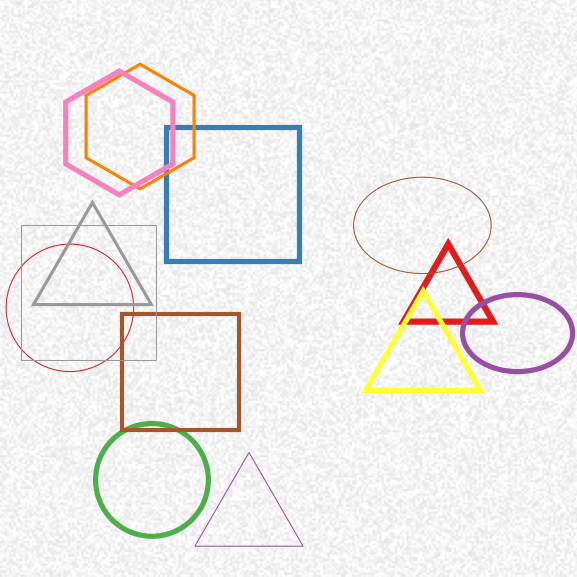[{"shape": "triangle", "thickness": 3, "radius": 0.45, "center": [0.776, 0.487]}, {"shape": "circle", "thickness": 0.5, "radius": 0.55, "center": [0.121, 0.466]}, {"shape": "square", "thickness": 2.5, "radius": 0.58, "center": [0.403, 0.663]}, {"shape": "circle", "thickness": 2.5, "radius": 0.49, "center": [0.263, 0.168]}, {"shape": "oval", "thickness": 2.5, "radius": 0.48, "center": [0.896, 0.422]}, {"shape": "triangle", "thickness": 0.5, "radius": 0.54, "center": [0.431, 0.107]}, {"shape": "hexagon", "thickness": 1.5, "radius": 0.54, "center": [0.243, 0.78]}, {"shape": "triangle", "thickness": 2.5, "radius": 0.57, "center": [0.733, 0.38]}, {"shape": "oval", "thickness": 0.5, "radius": 0.6, "center": [0.731, 0.609]}, {"shape": "square", "thickness": 2, "radius": 0.51, "center": [0.313, 0.355]}, {"shape": "hexagon", "thickness": 2.5, "radius": 0.54, "center": [0.207, 0.769]}, {"shape": "square", "thickness": 0.5, "radius": 0.59, "center": [0.154, 0.492]}, {"shape": "triangle", "thickness": 1.5, "radius": 0.59, "center": [0.16, 0.531]}]